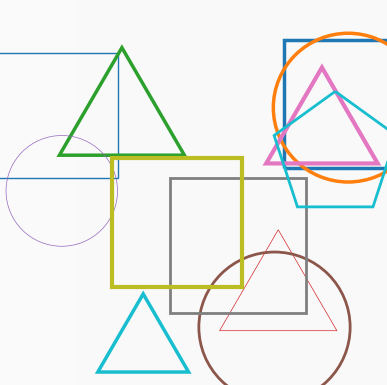[{"shape": "square", "thickness": 1, "radius": 0.81, "center": [0.143, 0.701]}, {"shape": "square", "thickness": 2.5, "radius": 0.83, "center": [0.899, 0.731]}, {"shape": "circle", "thickness": 2.5, "radius": 0.97, "center": [0.899, 0.72]}, {"shape": "triangle", "thickness": 2.5, "radius": 0.93, "center": [0.315, 0.69]}, {"shape": "triangle", "thickness": 0.5, "radius": 0.87, "center": [0.718, 0.228]}, {"shape": "circle", "thickness": 0.5, "radius": 0.72, "center": [0.159, 0.504]}, {"shape": "circle", "thickness": 2, "radius": 0.98, "center": [0.708, 0.15]}, {"shape": "triangle", "thickness": 3, "radius": 0.83, "center": [0.831, 0.659]}, {"shape": "square", "thickness": 2, "radius": 0.87, "center": [0.615, 0.362]}, {"shape": "square", "thickness": 3, "radius": 0.84, "center": [0.457, 0.422]}, {"shape": "triangle", "thickness": 2.5, "radius": 0.68, "center": [0.37, 0.101]}, {"shape": "pentagon", "thickness": 2, "radius": 0.83, "center": [0.865, 0.597]}]